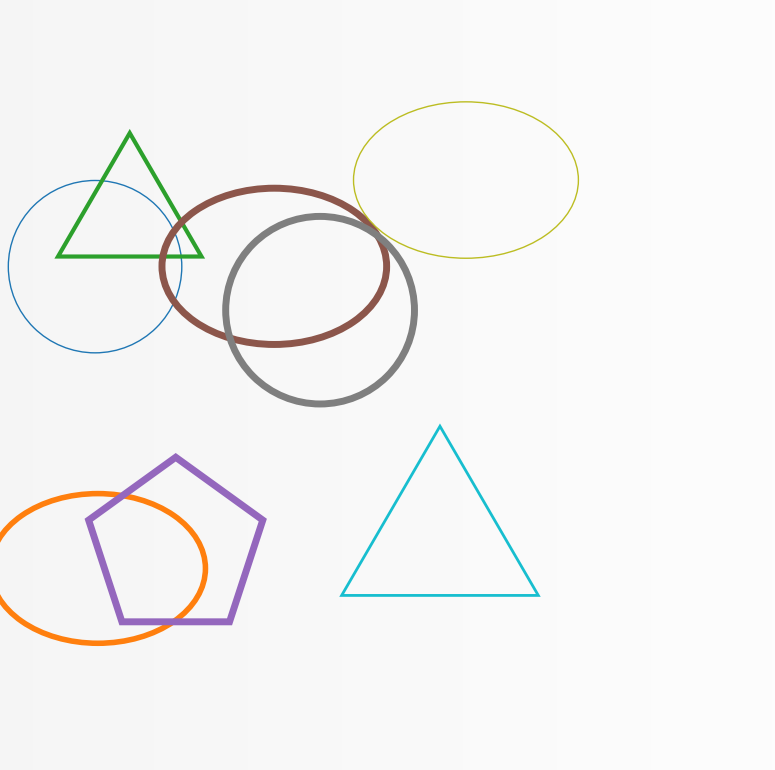[{"shape": "circle", "thickness": 0.5, "radius": 0.56, "center": [0.123, 0.654]}, {"shape": "oval", "thickness": 2, "radius": 0.69, "center": [0.126, 0.262]}, {"shape": "triangle", "thickness": 1.5, "radius": 0.53, "center": [0.167, 0.72]}, {"shape": "pentagon", "thickness": 2.5, "radius": 0.59, "center": [0.227, 0.288]}, {"shape": "oval", "thickness": 2.5, "radius": 0.72, "center": [0.354, 0.654]}, {"shape": "circle", "thickness": 2.5, "radius": 0.61, "center": [0.413, 0.597]}, {"shape": "oval", "thickness": 0.5, "radius": 0.73, "center": [0.601, 0.766]}, {"shape": "triangle", "thickness": 1, "radius": 0.73, "center": [0.568, 0.3]}]